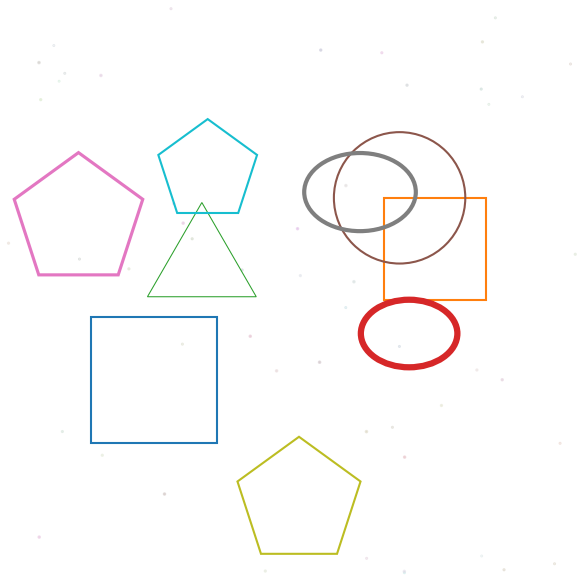[{"shape": "square", "thickness": 1, "radius": 0.55, "center": [0.267, 0.341]}, {"shape": "square", "thickness": 1, "radius": 0.44, "center": [0.753, 0.567]}, {"shape": "triangle", "thickness": 0.5, "radius": 0.54, "center": [0.35, 0.54]}, {"shape": "oval", "thickness": 3, "radius": 0.42, "center": [0.708, 0.422]}, {"shape": "circle", "thickness": 1, "radius": 0.57, "center": [0.692, 0.657]}, {"shape": "pentagon", "thickness": 1.5, "radius": 0.59, "center": [0.136, 0.618]}, {"shape": "oval", "thickness": 2, "radius": 0.48, "center": [0.623, 0.667]}, {"shape": "pentagon", "thickness": 1, "radius": 0.56, "center": [0.518, 0.131]}, {"shape": "pentagon", "thickness": 1, "radius": 0.45, "center": [0.36, 0.703]}]